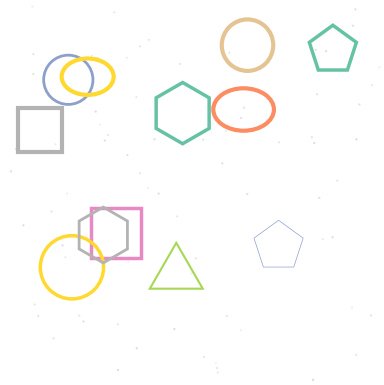[{"shape": "pentagon", "thickness": 2.5, "radius": 0.32, "center": [0.865, 0.87]}, {"shape": "hexagon", "thickness": 2.5, "radius": 0.4, "center": [0.474, 0.706]}, {"shape": "oval", "thickness": 3, "radius": 0.39, "center": [0.633, 0.716]}, {"shape": "pentagon", "thickness": 0.5, "radius": 0.34, "center": [0.724, 0.361]}, {"shape": "circle", "thickness": 2, "radius": 0.32, "center": [0.177, 0.793]}, {"shape": "square", "thickness": 2.5, "radius": 0.33, "center": [0.301, 0.395]}, {"shape": "triangle", "thickness": 1.5, "radius": 0.4, "center": [0.458, 0.29]}, {"shape": "oval", "thickness": 3, "radius": 0.34, "center": [0.228, 0.801]}, {"shape": "circle", "thickness": 2.5, "radius": 0.41, "center": [0.187, 0.306]}, {"shape": "circle", "thickness": 3, "radius": 0.33, "center": [0.643, 0.883]}, {"shape": "hexagon", "thickness": 2, "radius": 0.36, "center": [0.268, 0.39]}, {"shape": "square", "thickness": 3, "radius": 0.29, "center": [0.103, 0.663]}]